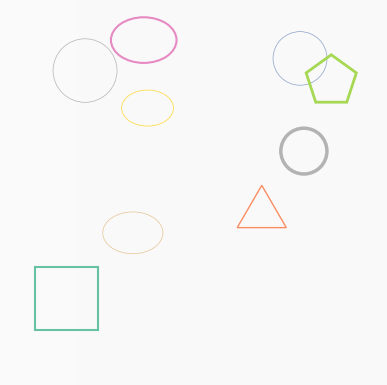[{"shape": "square", "thickness": 1.5, "radius": 0.41, "center": [0.171, 0.225]}, {"shape": "triangle", "thickness": 1, "radius": 0.37, "center": [0.676, 0.445]}, {"shape": "circle", "thickness": 0.5, "radius": 0.35, "center": [0.774, 0.848]}, {"shape": "oval", "thickness": 1.5, "radius": 0.42, "center": [0.371, 0.896]}, {"shape": "pentagon", "thickness": 2, "radius": 0.34, "center": [0.855, 0.79]}, {"shape": "oval", "thickness": 0.5, "radius": 0.33, "center": [0.381, 0.719]}, {"shape": "oval", "thickness": 0.5, "radius": 0.39, "center": [0.343, 0.395]}, {"shape": "circle", "thickness": 0.5, "radius": 0.41, "center": [0.219, 0.817]}, {"shape": "circle", "thickness": 2.5, "radius": 0.3, "center": [0.784, 0.608]}]